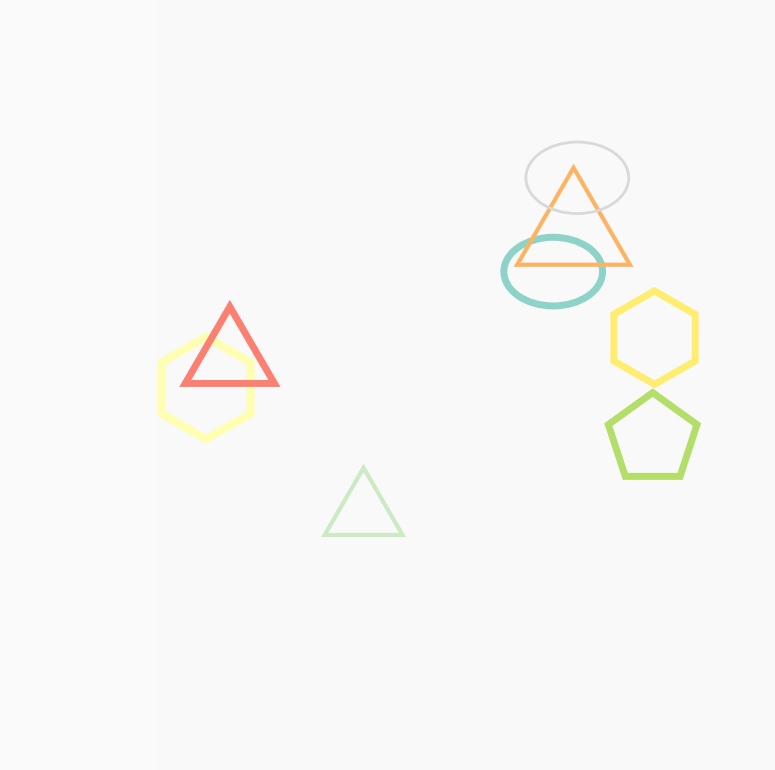[{"shape": "oval", "thickness": 2.5, "radius": 0.32, "center": [0.714, 0.647]}, {"shape": "hexagon", "thickness": 3, "radius": 0.33, "center": [0.266, 0.496]}, {"shape": "triangle", "thickness": 2.5, "radius": 0.33, "center": [0.297, 0.535]}, {"shape": "triangle", "thickness": 1.5, "radius": 0.42, "center": [0.74, 0.698]}, {"shape": "pentagon", "thickness": 2.5, "radius": 0.3, "center": [0.842, 0.43]}, {"shape": "oval", "thickness": 1, "radius": 0.33, "center": [0.745, 0.769]}, {"shape": "triangle", "thickness": 1.5, "radius": 0.29, "center": [0.469, 0.334]}, {"shape": "hexagon", "thickness": 2.5, "radius": 0.3, "center": [0.845, 0.561]}]